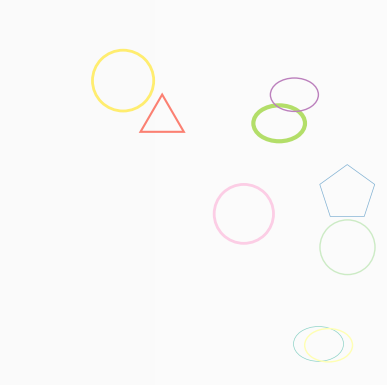[{"shape": "oval", "thickness": 0.5, "radius": 0.32, "center": [0.822, 0.107]}, {"shape": "oval", "thickness": 1, "radius": 0.31, "center": [0.848, 0.103]}, {"shape": "triangle", "thickness": 1.5, "radius": 0.32, "center": [0.418, 0.69]}, {"shape": "pentagon", "thickness": 0.5, "radius": 0.37, "center": [0.896, 0.498]}, {"shape": "oval", "thickness": 3, "radius": 0.33, "center": [0.72, 0.68]}, {"shape": "circle", "thickness": 2, "radius": 0.38, "center": [0.629, 0.444]}, {"shape": "oval", "thickness": 1, "radius": 0.31, "center": [0.76, 0.754]}, {"shape": "circle", "thickness": 1, "radius": 0.36, "center": [0.897, 0.358]}, {"shape": "circle", "thickness": 2, "radius": 0.39, "center": [0.318, 0.791]}]